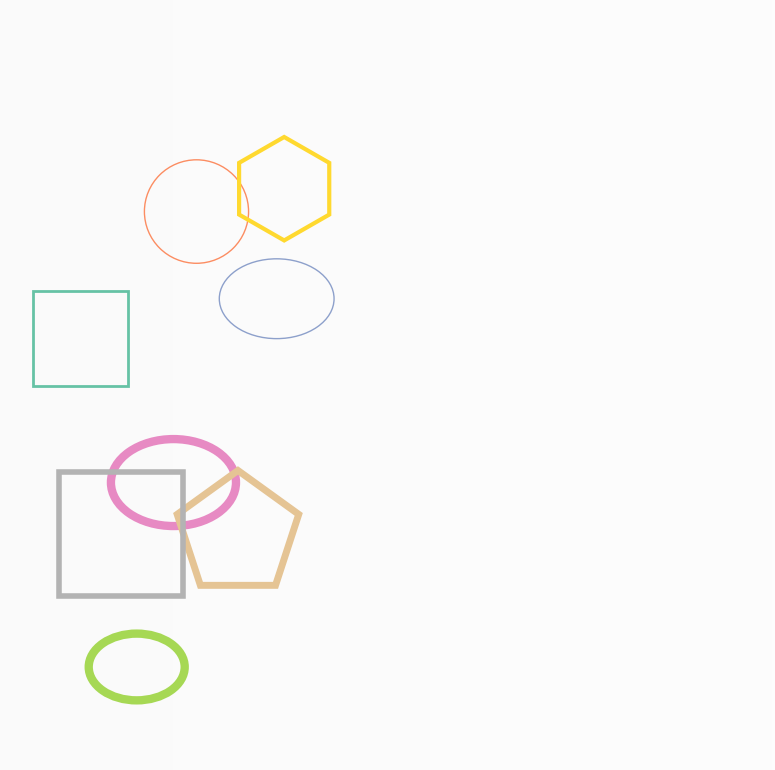[{"shape": "square", "thickness": 1, "radius": 0.31, "center": [0.104, 0.561]}, {"shape": "circle", "thickness": 0.5, "radius": 0.34, "center": [0.254, 0.725]}, {"shape": "oval", "thickness": 0.5, "radius": 0.37, "center": [0.357, 0.612]}, {"shape": "oval", "thickness": 3, "radius": 0.4, "center": [0.224, 0.373]}, {"shape": "oval", "thickness": 3, "radius": 0.31, "center": [0.176, 0.134]}, {"shape": "hexagon", "thickness": 1.5, "radius": 0.34, "center": [0.367, 0.755]}, {"shape": "pentagon", "thickness": 2.5, "radius": 0.41, "center": [0.307, 0.307]}, {"shape": "square", "thickness": 2, "radius": 0.4, "center": [0.156, 0.306]}]